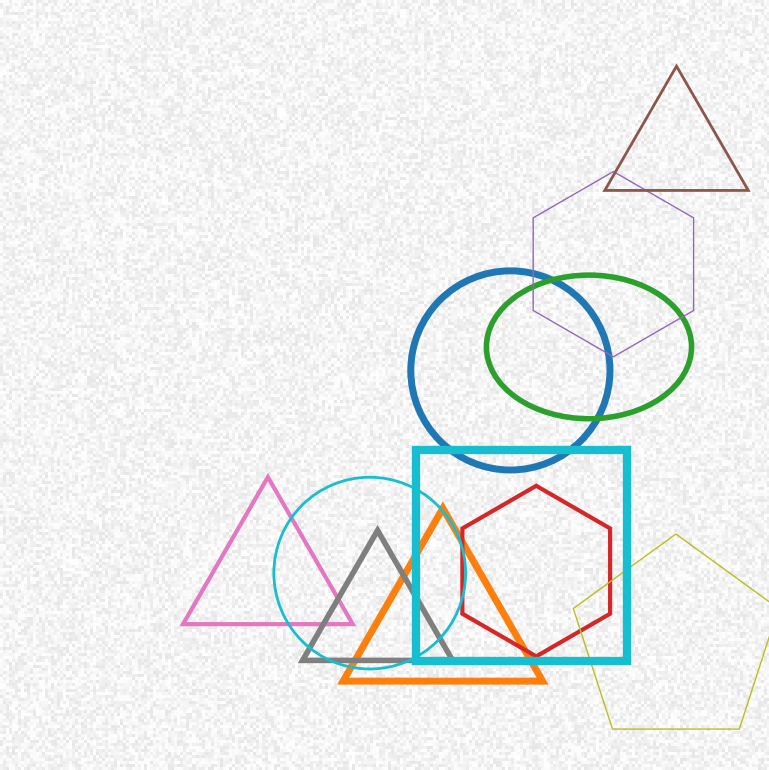[{"shape": "circle", "thickness": 2.5, "radius": 0.65, "center": [0.663, 0.519]}, {"shape": "triangle", "thickness": 2.5, "radius": 0.75, "center": [0.575, 0.19]}, {"shape": "oval", "thickness": 2, "radius": 0.67, "center": [0.765, 0.549]}, {"shape": "hexagon", "thickness": 1.5, "radius": 0.55, "center": [0.696, 0.258]}, {"shape": "hexagon", "thickness": 0.5, "radius": 0.6, "center": [0.797, 0.657]}, {"shape": "triangle", "thickness": 1, "radius": 0.54, "center": [0.879, 0.806]}, {"shape": "triangle", "thickness": 1.5, "radius": 0.64, "center": [0.348, 0.253]}, {"shape": "triangle", "thickness": 2, "radius": 0.56, "center": [0.49, 0.199]}, {"shape": "pentagon", "thickness": 0.5, "radius": 0.7, "center": [0.878, 0.166]}, {"shape": "circle", "thickness": 1, "radius": 0.62, "center": [0.48, 0.256]}, {"shape": "square", "thickness": 3, "radius": 0.69, "center": [0.677, 0.278]}]